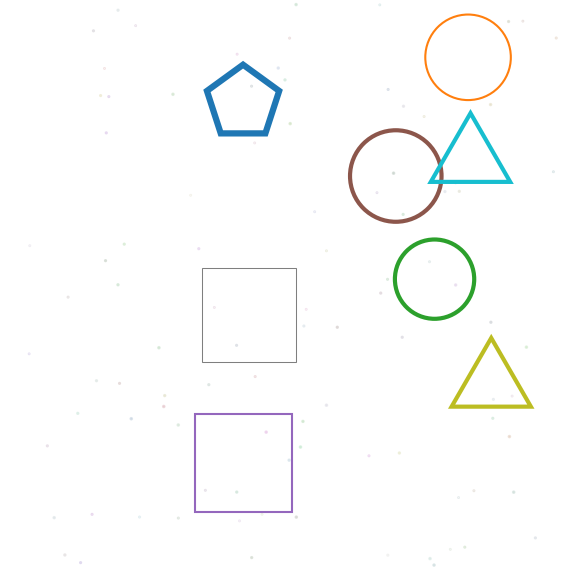[{"shape": "pentagon", "thickness": 3, "radius": 0.33, "center": [0.421, 0.821]}, {"shape": "circle", "thickness": 1, "radius": 0.37, "center": [0.81, 0.9]}, {"shape": "circle", "thickness": 2, "radius": 0.34, "center": [0.752, 0.516]}, {"shape": "square", "thickness": 1, "radius": 0.42, "center": [0.422, 0.197]}, {"shape": "circle", "thickness": 2, "radius": 0.4, "center": [0.685, 0.694]}, {"shape": "square", "thickness": 0.5, "radius": 0.41, "center": [0.431, 0.454]}, {"shape": "triangle", "thickness": 2, "radius": 0.4, "center": [0.851, 0.335]}, {"shape": "triangle", "thickness": 2, "radius": 0.4, "center": [0.815, 0.724]}]